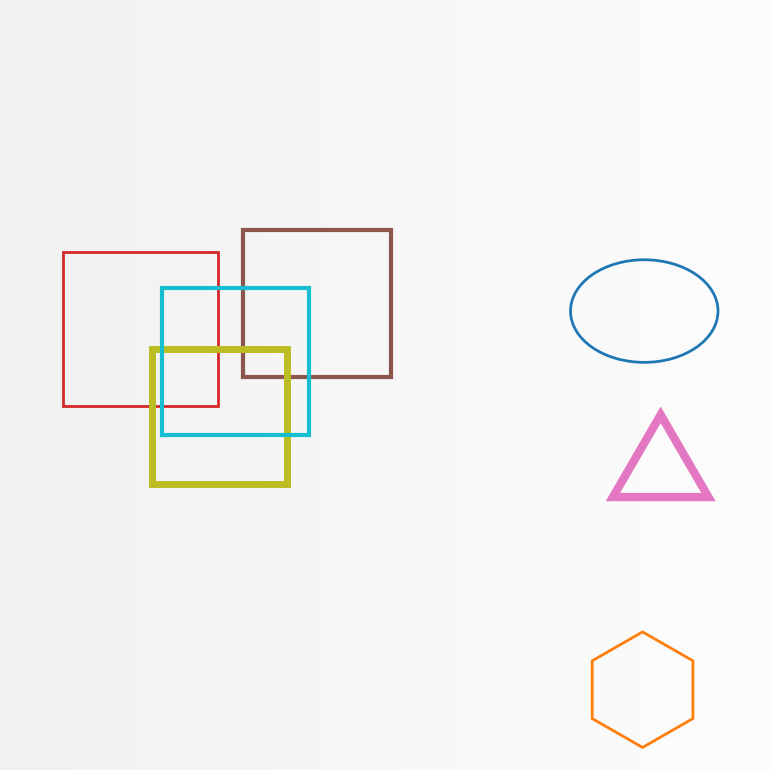[{"shape": "oval", "thickness": 1, "radius": 0.48, "center": [0.831, 0.596]}, {"shape": "hexagon", "thickness": 1, "radius": 0.38, "center": [0.829, 0.104]}, {"shape": "square", "thickness": 1, "radius": 0.5, "center": [0.182, 0.573]}, {"shape": "square", "thickness": 1.5, "radius": 0.48, "center": [0.409, 0.605]}, {"shape": "triangle", "thickness": 3, "radius": 0.36, "center": [0.852, 0.39]}, {"shape": "square", "thickness": 2.5, "radius": 0.44, "center": [0.283, 0.459]}, {"shape": "square", "thickness": 1.5, "radius": 0.48, "center": [0.304, 0.53]}]